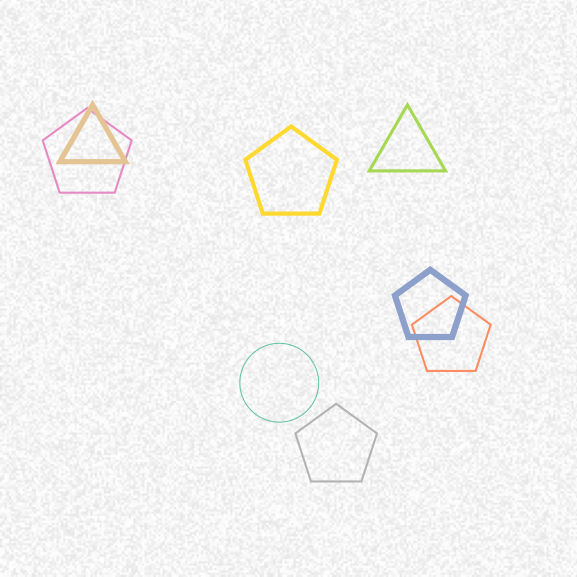[{"shape": "circle", "thickness": 0.5, "radius": 0.34, "center": [0.484, 0.336]}, {"shape": "pentagon", "thickness": 1, "radius": 0.36, "center": [0.781, 0.415]}, {"shape": "pentagon", "thickness": 3, "radius": 0.32, "center": [0.745, 0.468]}, {"shape": "pentagon", "thickness": 1, "radius": 0.41, "center": [0.151, 0.731]}, {"shape": "triangle", "thickness": 1.5, "radius": 0.38, "center": [0.706, 0.741]}, {"shape": "pentagon", "thickness": 2, "radius": 0.42, "center": [0.504, 0.697]}, {"shape": "triangle", "thickness": 2.5, "radius": 0.33, "center": [0.16, 0.752]}, {"shape": "pentagon", "thickness": 1, "radius": 0.37, "center": [0.582, 0.226]}]